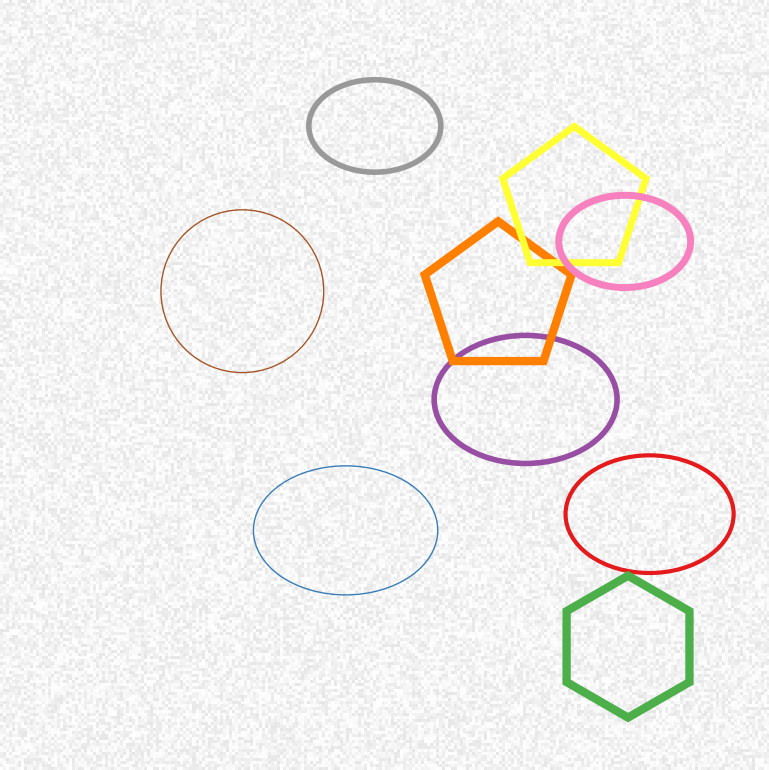[{"shape": "oval", "thickness": 1.5, "radius": 0.55, "center": [0.844, 0.332]}, {"shape": "oval", "thickness": 0.5, "radius": 0.6, "center": [0.449, 0.311]}, {"shape": "hexagon", "thickness": 3, "radius": 0.46, "center": [0.816, 0.16]}, {"shape": "oval", "thickness": 2, "radius": 0.59, "center": [0.683, 0.481]}, {"shape": "pentagon", "thickness": 3, "radius": 0.5, "center": [0.647, 0.612]}, {"shape": "pentagon", "thickness": 2.5, "radius": 0.49, "center": [0.746, 0.738]}, {"shape": "circle", "thickness": 0.5, "radius": 0.53, "center": [0.315, 0.622]}, {"shape": "oval", "thickness": 2.5, "radius": 0.43, "center": [0.811, 0.686]}, {"shape": "oval", "thickness": 2, "radius": 0.43, "center": [0.487, 0.836]}]